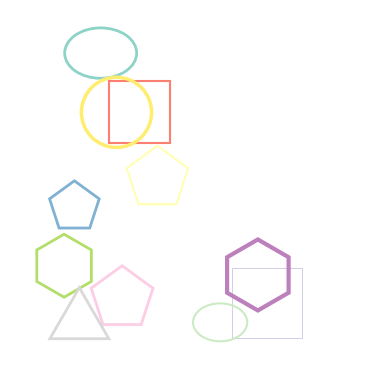[{"shape": "oval", "thickness": 2, "radius": 0.47, "center": [0.261, 0.862]}, {"shape": "pentagon", "thickness": 1.5, "radius": 0.42, "center": [0.409, 0.537]}, {"shape": "square", "thickness": 0.5, "radius": 0.45, "center": [0.694, 0.213]}, {"shape": "square", "thickness": 1.5, "radius": 0.4, "center": [0.362, 0.709]}, {"shape": "pentagon", "thickness": 2, "radius": 0.34, "center": [0.193, 0.463]}, {"shape": "hexagon", "thickness": 2, "radius": 0.41, "center": [0.166, 0.31]}, {"shape": "pentagon", "thickness": 2, "radius": 0.42, "center": [0.317, 0.225]}, {"shape": "triangle", "thickness": 2, "radius": 0.44, "center": [0.206, 0.164]}, {"shape": "hexagon", "thickness": 3, "radius": 0.46, "center": [0.67, 0.286]}, {"shape": "oval", "thickness": 1.5, "radius": 0.35, "center": [0.572, 0.163]}, {"shape": "circle", "thickness": 2.5, "radius": 0.46, "center": [0.303, 0.708]}]